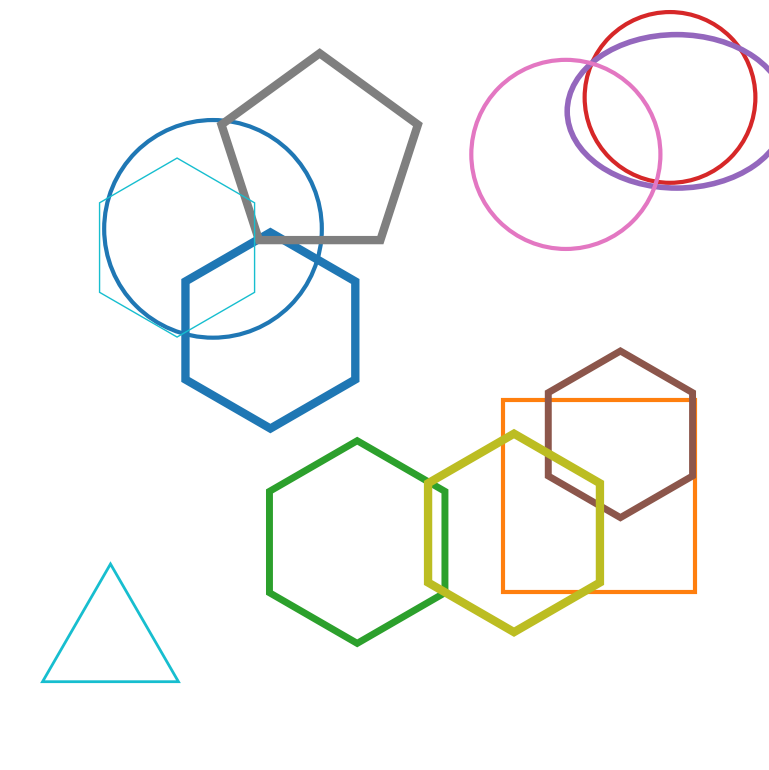[{"shape": "circle", "thickness": 1.5, "radius": 0.71, "center": [0.277, 0.703]}, {"shape": "hexagon", "thickness": 3, "radius": 0.64, "center": [0.351, 0.571]}, {"shape": "square", "thickness": 1.5, "radius": 0.62, "center": [0.778, 0.356]}, {"shape": "hexagon", "thickness": 2.5, "radius": 0.66, "center": [0.464, 0.296]}, {"shape": "circle", "thickness": 1.5, "radius": 0.55, "center": [0.87, 0.873]}, {"shape": "oval", "thickness": 2, "radius": 0.71, "center": [0.879, 0.855]}, {"shape": "hexagon", "thickness": 2.5, "radius": 0.54, "center": [0.806, 0.436]}, {"shape": "circle", "thickness": 1.5, "radius": 0.61, "center": [0.735, 0.799]}, {"shape": "pentagon", "thickness": 3, "radius": 0.67, "center": [0.415, 0.797]}, {"shape": "hexagon", "thickness": 3, "radius": 0.64, "center": [0.668, 0.308]}, {"shape": "triangle", "thickness": 1, "radius": 0.51, "center": [0.143, 0.166]}, {"shape": "hexagon", "thickness": 0.5, "radius": 0.58, "center": [0.23, 0.678]}]